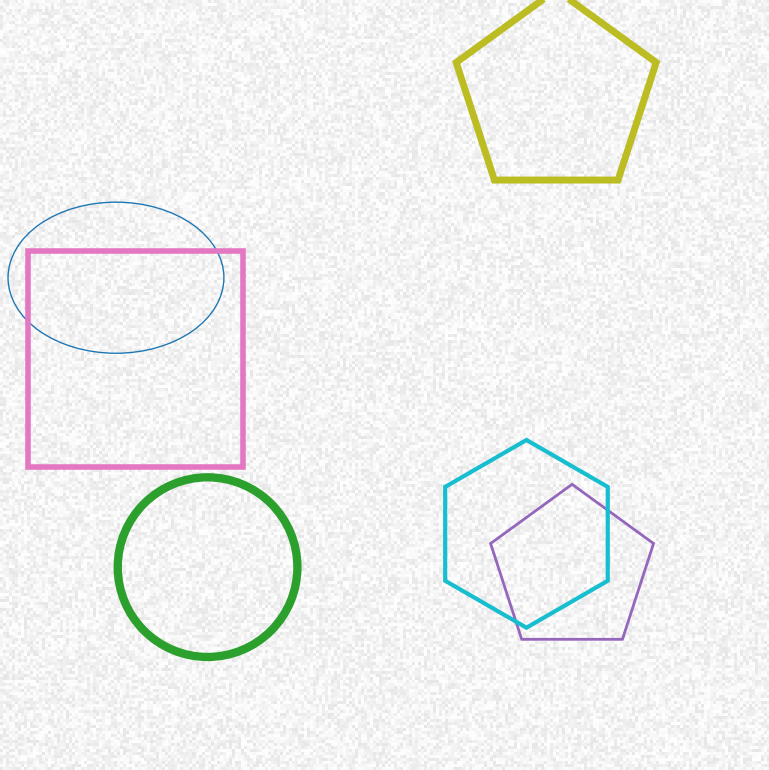[{"shape": "oval", "thickness": 0.5, "radius": 0.7, "center": [0.151, 0.639]}, {"shape": "circle", "thickness": 3, "radius": 0.58, "center": [0.27, 0.263]}, {"shape": "pentagon", "thickness": 1, "radius": 0.56, "center": [0.743, 0.26]}, {"shape": "square", "thickness": 2, "radius": 0.7, "center": [0.176, 0.534]}, {"shape": "pentagon", "thickness": 2.5, "radius": 0.68, "center": [0.722, 0.877]}, {"shape": "hexagon", "thickness": 1.5, "radius": 0.61, "center": [0.684, 0.307]}]